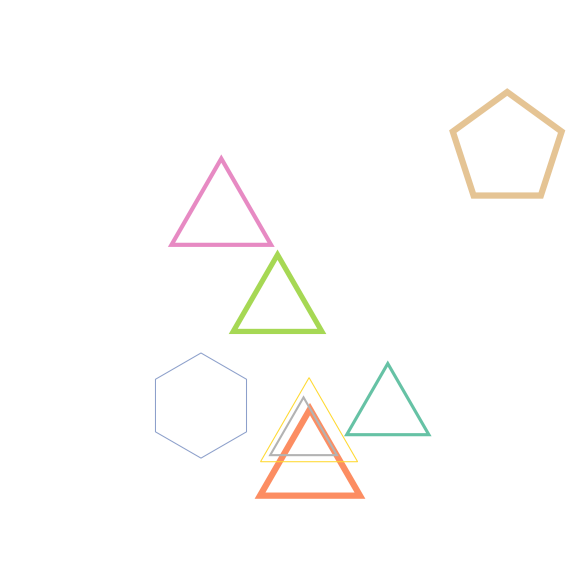[{"shape": "triangle", "thickness": 1.5, "radius": 0.41, "center": [0.671, 0.287]}, {"shape": "triangle", "thickness": 3, "radius": 0.5, "center": [0.537, 0.191]}, {"shape": "hexagon", "thickness": 0.5, "radius": 0.46, "center": [0.348, 0.297]}, {"shape": "triangle", "thickness": 2, "radius": 0.5, "center": [0.383, 0.625]}, {"shape": "triangle", "thickness": 2.5, "radius": 0.44, "center": [0.481, 0.47]}, {"shape": "triangle", "thickness": 0.5, "radius": 0.49, "center": [0.535, 0.248]}, {"shape": "pentagon", "thickness": 3, "radius": 0.5, "center": [0.878, 0.741]}, {"shape": "triangle", "thickness": 1, "radius": 0.33, "center": [0.526, 0.244]}]